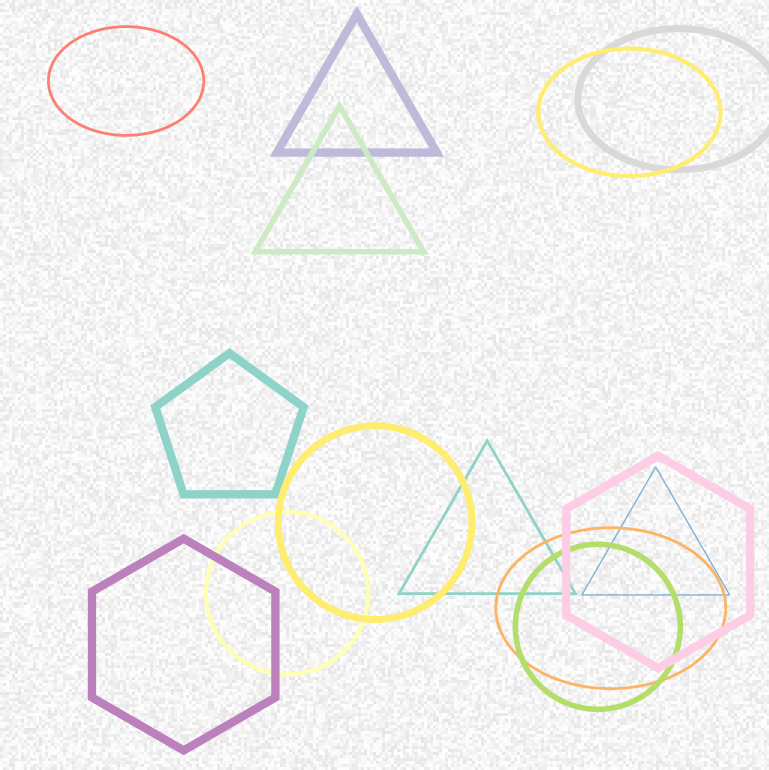[{"shape": "pentagon", "thickness": 3, "radius": 0.51, "center": [0.298, 0.44]}, {"shape": "triangle", "thickness": 1, "radius": 0.66, "center": [0.633, 0.295]}, {"shape": "circle", "thickness": 1.5, "radius": 0.53, "center": [0.373, 0.23]}, {"shape": "triangle", "thickness": 3, "radius": 0.6, "center": [0.463, 0.862]}, {"shape": "oval", "thickness": 1, "radius": 0.5, "center": [0.164, 0.895]}, {"shape": "triangle", "thickness": 0.5, "radius": 0.55, "center": [0.852, 0.283]}, {"shape": "oval", "thickness": 1, "radius": 0.75, "center": [0.793, 0.21]}, {"shape": "circle", "thickness": 2, "radius": 0.54, "center": [0.776, 0.186]}, {"shape": "hexagon", "thickness": 3, "radius": 0.69, "center": [0.855, 0.27]}, {"shape": "oval", "thickness": 2.5, "radius": 0.65, "center": [0.881, 0.871]}, {"shape": "hexagon", "thickness": 3, "radius": 0.69, "center": [0.239, 0.163]}, {"shape": "triangle", "thickness": 2, "radius": 0.63, "center": [0.441, 0.736]}, {"shape": "circle", "thickness": 2.5, "radius": 0.63, "center": [0.487, 0.321]}, {"shape": "oval", "thickness": 1.5, "radius": 0.59, "center": [0.817, 0.854]}]